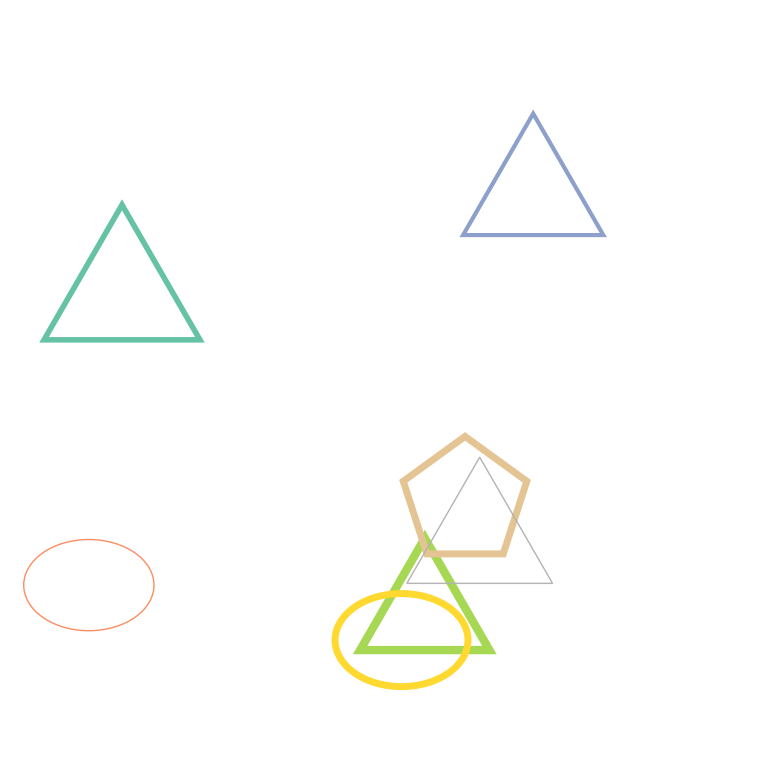[{"shape": "triangle", "thickness": 2, "radius": 0.58, "center": [0.158, 0.617]}, {"shape": "oval", "thickness": 0.5, "radius": 0.42, "center": [0.115, 0.24]}, {"shape": "triangle", "thickness": 1.5, "radius": 0.53, "center": [0.692, 0.747]}, {"shape": "triangle", "thickness": 3, "radius": 0.48, "center": [0.552, 0.204]}, {"shape": "oval", "thickness": 2.5, "radius": 0.43, "center": [0.521, 0.169]}, {"shape": "pentagon", "thickness": 2.5, "radius": 0.42, "center": [0.604, 0.349]}, {"shape": "triangle", "thickness": 0.5, "radius": 0.55, "center": [0.623, 0.297]}]